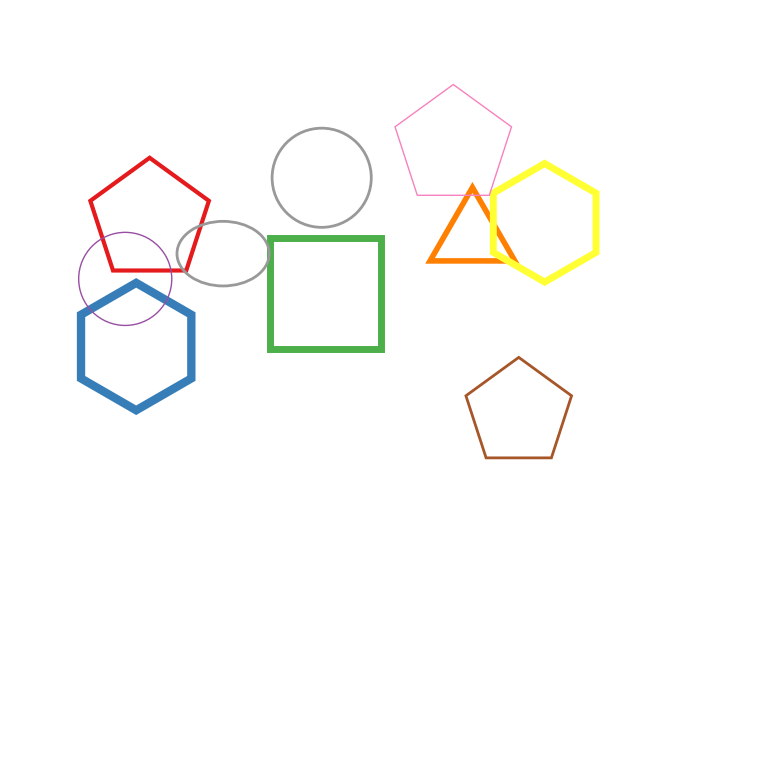[{"shape": "pentagon", "thickness": 1.5, "radius": 0.4, "center": [0.194, 0.714]}, {"shape": "hexagon", "thickness": 3, "radius": 0.41, "center": [0.177, 0.55]}, {"shape": "square", "thickness": 2.5, "radius": 0.36, "center": [0.422, 0.619]}, {"shape": "circle", "thickness": 0.5, "radius": 0.3, "center": [0.163, 0.638]}, {"shape": "triangle", "thickness": 2, "radius": 0.32, "center": [0.614, 0.693]}, {"shape": "hexagon", "thickness": 2.5, "radius": 0.38, "center": [0.707, 0.711]}, {"shape": "pentagon", "thickness": 1, "radius": 0.36, "center": [0.674, 0.464]}, {"shape": "pentagon", "thickness": 0.5, "radius": 0.4, "center": [0.589, 0.811]}, {"shape": "circle", "thickness": 1, "radius": 0.32, "center": [0.418, 0.769]}, {"shape": "oval", "thickness": 1, "radius": 0.3, "center": [0.29, 0.671]}]